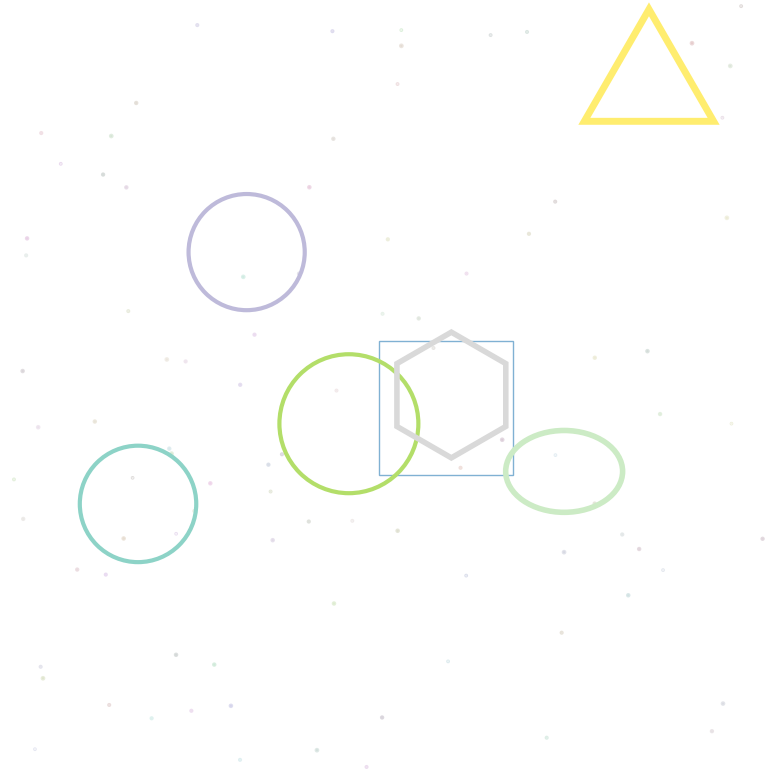[{"shape": "circle", "thickness": 1.5, "radius": 0.38, "center": [0.179, 0.346]}, {"shape": "circle", "thickness": 1.5, "radius": 0.38, "center": [0.32, 0.673]}, {"shape": "square", "thickness": 0.5, "radius": 0.44, "center": [0.579, 0.47]}, {"shape": "circle", "thickness": 1.5, "radius": 0.45, "center": [0.453, 0.45]}, {"shape": "hexagon", "thickness": 2, "radius": 0.41, "center": [0.586, 0.487]}, {"shape": "oval", "thickness": 2, "radius": 0.38, "center": [0.733, 0.388]}, {"shape": "triangle", "thickness": 2.5, "radius": 0.48, "center": [0.843, 0.891]}]